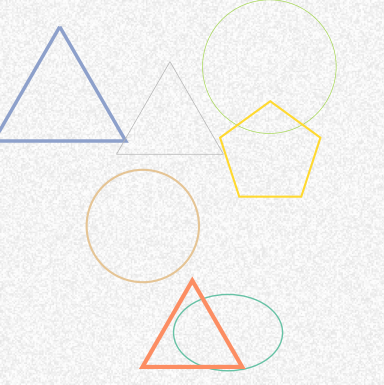[{"shape": "oval", "thickness": 1, "radius": 0.71, "center": [0.592, 0.136]}, {"shape": "triangle", "thickness": 3, "radius": 0.75, "center": [0.5, 0.122]}, {"shape": "triangle", "thickness": 2.5, "radius": 0.99, "center": [0.155, 0.733]}, {"shape": "circle", "thickness": 0.5, "radius": 0.87, "center": [0.7, 0.827]}, {"shape": "pentagon", "thickness": 1.5, "radius": 0.68, "center": [0.702, 0.6]}, {"shape": "circle", "thickness": 1.5, "radius": 0.73, "center": [0.371, 0.413]}, {"shape": "triangle", "thickness": 0.5, "radius": 0.8, "center": [0.442, 0.68]}]